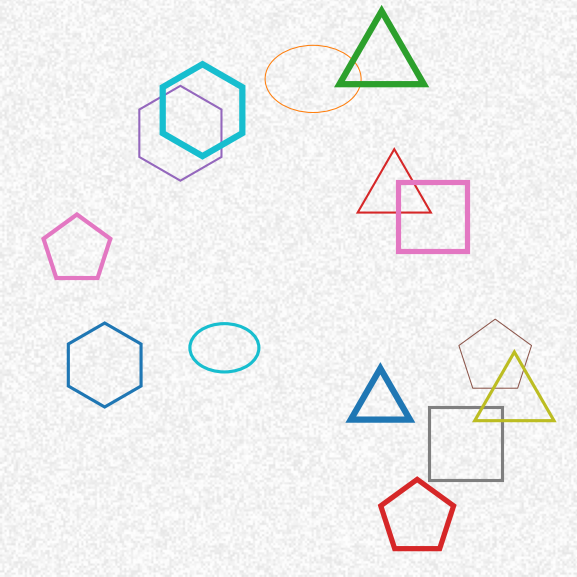[{"shape": "triangle", "thickness": 3, "radius": 0.3, "center": [0.659, 0.302]}, {"shape": "hexagon", "thickness": 1.5, "radius": 0.36, "center": [0.181, 0.367]}, {"shape": "oval", "thickness": 0.5, "radius": 0.42, "center": [0.542, 0.862]}, {"shape": "triangle", "thickness": 3, "radius": 0.42, "center": [0.661, 0.896]}, {"shape": "pentagon", "thickness": 2.5, "radius": 0.33, "center": [0.722, 0.103]}, {"shape": "triangle", "thickness": 1, "radius": 0.37, "center": [0.683, 0.668]}, {"shape": "hexagon", "thickness": 1, "radius": 0.41, "center": [0.312, 0.768]}, {"shape": "pentagon", "thickness": 0.5, "radius": 0.33, "center": [0.858, 0.38]}, {"shape": "square", "thickness": 2.5, "radius": 0.3, "center": [0.748, 0.624]}, {"shape": "pentagon", "thickness": 2, "radius": 0.3, "center": [0.133, 0.567]}, {"shape": "square", "thickness": 1.5, "radius": 0.32, "center": [0.806, 0.231]}, {"shape": "triangle", "thickness": 1.5, "radius": 0.4, "center": [0.891, 0.31]}, {"shape": "hexagon", "thickness": 3, "radius": 0.4, "center": [0.351, 0.808]}, {"shape": "oval", "thickness": 1.5, "radius": 0.3, "center": [0.389, 0.397]}]